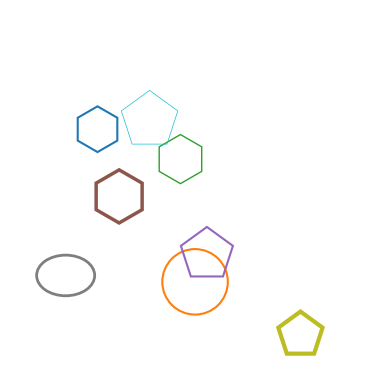[{"shape": "hexagon", "thickness": 1.5, "radius": 0.3, "center": [0.253, 0.664]}, {"shape": "circle", "thickness": 1.5, "radius": 0.43, "center": [0.507, 0.268]}, {"shape": "hexagon", "thickness": 1, "radius": 0.32, "center": [0.469, 0.587]}, {"shape": "pentagon", "thickness": 1.5, "radius": 0.36, "center": [0.537, 0.339]}, {"shape": "hexagon", "thickness": 2.5, "radius": 0.34, "center": [0.309, 0.49]}, {"shape": "oval", "thickness": 2, "radius": 0.38, "center": [0.171, 0.285]}, {"shape": "pentagon", "thickness": 3, "radius": 0.3, "center": [0.78, 0.13]}, {"shape": "pentagon", "thickness": 0.5, "radius": 0.39, "center": [0.388, 0.688]}]